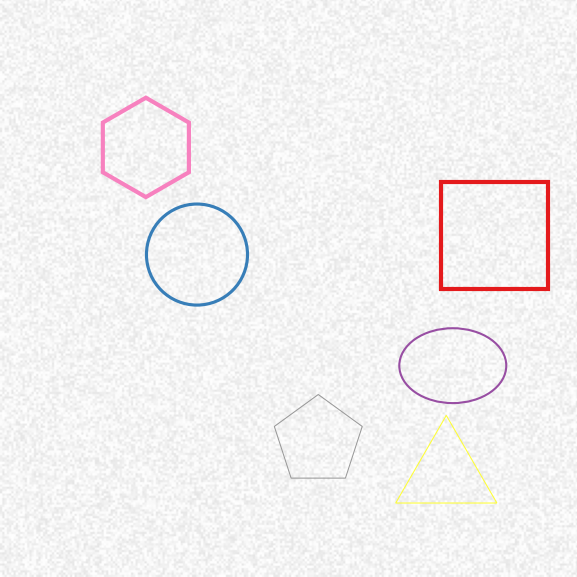[{"shape": "square", "thickness": 2, "radius": 0.46, "center": [0.856, 0.591]}, {"shape": "circle", "thickness": 1.5, "radius": 0.44, "center": [0.341, 0.558]}, {"shape": "oval", "thickness": 1, "radius": 0.46, "center": [0.784, 0.366]}, {"shape": "triangle", "thickness": 0.5, "radius": 0.51, "center": [0.773, 0.179]}, {"shape": "hexagon", "thickness": 2, "radius": 0.43, "center": [0.253, 0.744]}, {"shape": "pentagon", "thickness": 0.5, "radius": 0.4, "center": [0.551, 0.236]}]